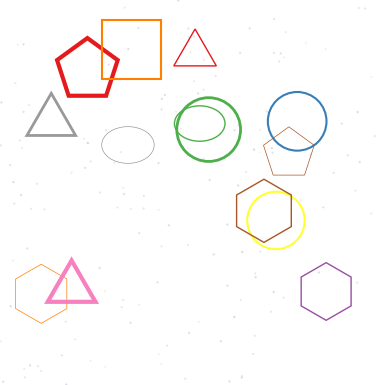[{"shape": "pentagon", "thickness": 3, "radius": 0.41, "center": [0.227, 0.818]}, {"shape": "triangle", "thickness": 1, "radius": 0.32, "center": [0.507, 0.861]}, {"shape": "circle", "thickness": 1.5, "radius": 0.38, "center": [0.772, 0.685]}, {"shape": "oval", "thickness": 1, "radius": 0.33, "center": [0.519, 0.679]}, {"shape": "circle", "thickness": 2, "radius": 0.41, "center": [0.542, 0.663]}, {"shape": "hexagon", "thickness": 1, "radius": 0.37, "center": [0.847, 0.243]}, {"shape": "square", "thickness": 1.5, "radius": 0.38, "center": [0.341, 0.872]}, {"shape": "hexagon", "thickness": 0.5, "radius": 0.38, "center": [0.107, 0.237]}, {"shape": "circle", "thickness": 1.5, "radius": 0.37, "center": [0.717, 0.427]}, {"shape": "hexagon", "thickness": 1, "radius": 0.41, "center": [0.686, 0.452]}, {"shape": "pentagon", "thickness": 0.5, "radius": 0.35, "center": [0.75, 0.601]}, {"shape": "triangle", "thickness": 3, "radius": 0.36, "center": [0.186, 0.252]}, {"shape": "oval", "thickness": 0.5, "radius": 0.34, "center": [0.332, 0.623]}, {"shape": "triangle", "thickness": 2, "radius": 0.36, "center": [0.133, 0.685]}]